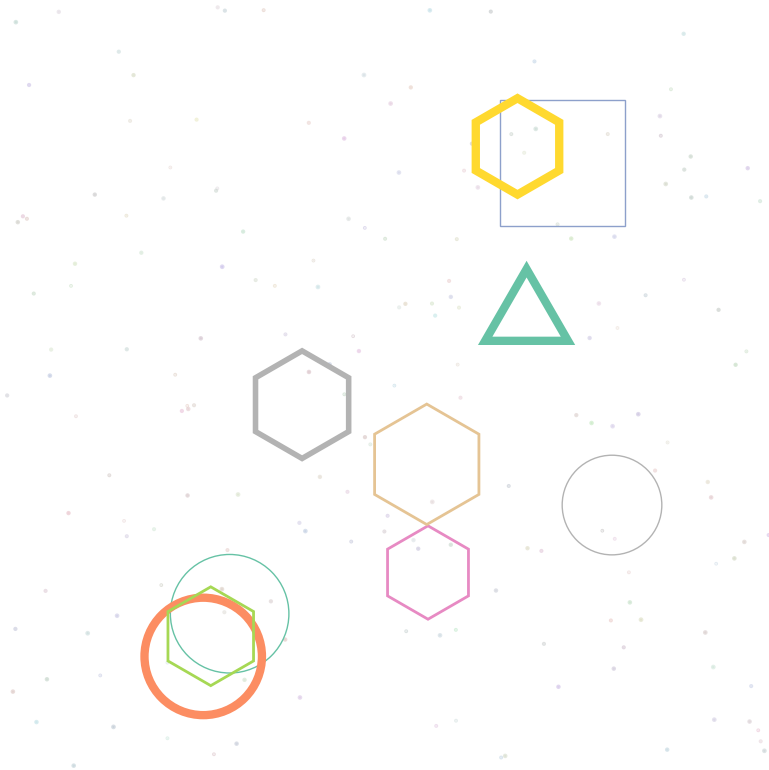[{"shape": "circle", "thickness": 0.5, "radius": 0.38, "center": [0.298, 0.203]}, {"shape": "triangle", "thickness": 3, "radius": 0.31, "center": [0.684, 0.588]}, {"shape": "circle", "thickness": 3, "radius": 0.38, "center": [0.264, 0.148]}, {"shape": "square", "thickness": 0.5, "radius": 0.41, "center": [0.731, 0.788]}, {"shape": "hexagon", "thickness": 1, "radius": 0.3, "center": [0.556, 0.256]}, {"shape": "hexagon", "thickness": 1, "radius": 0.32, "center": [0.274, 0.174]}, {"shape": "hexagon", "thickness": 3, "radius": 0.31, "center": [0.672, 0.81]}, {"shape": "hexagon", "thickness": 1, "radius": 0.39, "center": [0.554, 0.397]}, {"shape": "hexagon", "thickness": 2, "radius": 0.35, "center": [0.392, 0.474]}, {"shape": "circle", "thickness": 0.5, "radius": 0.32, "center": [0.795, 0.344]}]